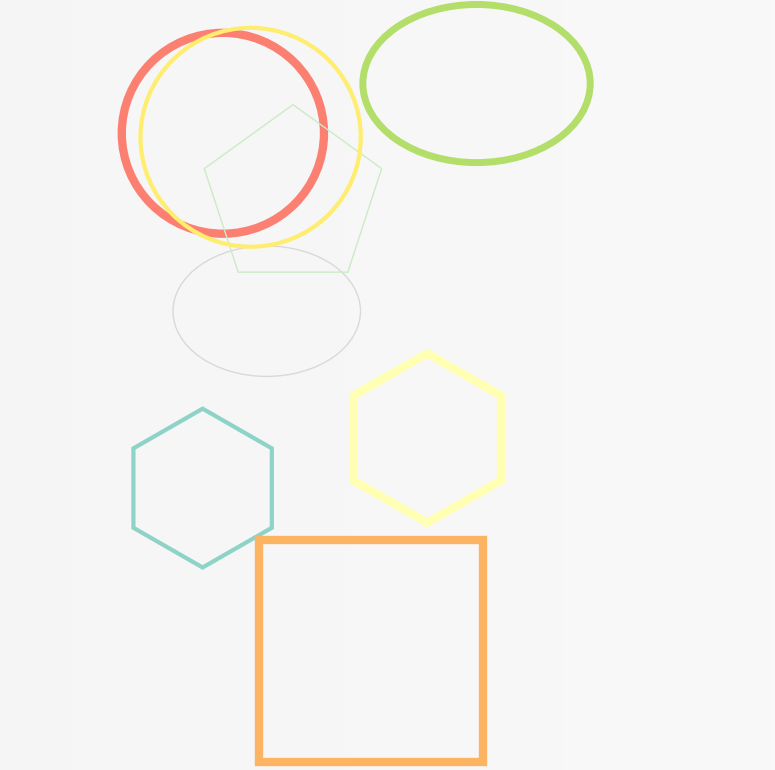[{"shape": "hexagon", "thickness": 1.5, "radius": 0.52, "center": [0.261, 0.366]}, {"shape": "hexagon", "thickness": 3, "radius": 0.55, "center": [0.551, 0.431]}, {"shape": "circle", "thickness": 3, "radius": 0.65, "center": [0.288, 0.827]}, {"shape": "square", "thickness": 3, "radius": 0.72, "center": [0.479, 0.155]}, {"shape": "oval", "thickness": 2.5, "radius": 0.73, "center": [0.615, 0.892]}, {"shape": "oval", "thickness": 0.5, "radius": 0.6, "center": [0.344, 0.596]}, {"shape": "pentagon", "thickness": 0.5, "radius": 0.6, "center": [0.378, 0.744]}, {"shape": "circle", "thickness": 1.5, "radius": 0.71, "center": [0.323, 0.822]}]